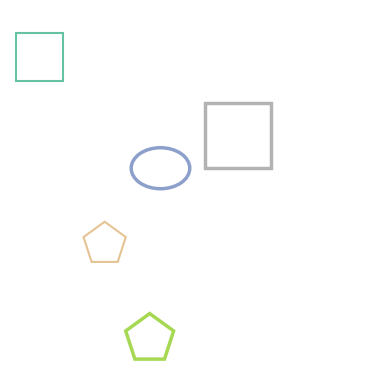[{"shape": "square", "thickness": 1.5, "radius": 0.31, "center": [0.103, 0.852]}, {"shape": "oval", "thickness": 2.5, "radius": 0.38, "center": [0.417, 0.563]}, {"shape": "pentagon", "thickness": 2.5, "radius": 0.33, "center": [0.389, 0.12]}, {"shape": "pentagon", "thickness": 1.5, "radius": 0.29, "center": [0.272, 0.366]}, {"shape": "square", "thickness": 2.5, "radius": 0.42, "center": [0.618, 0.648]}]